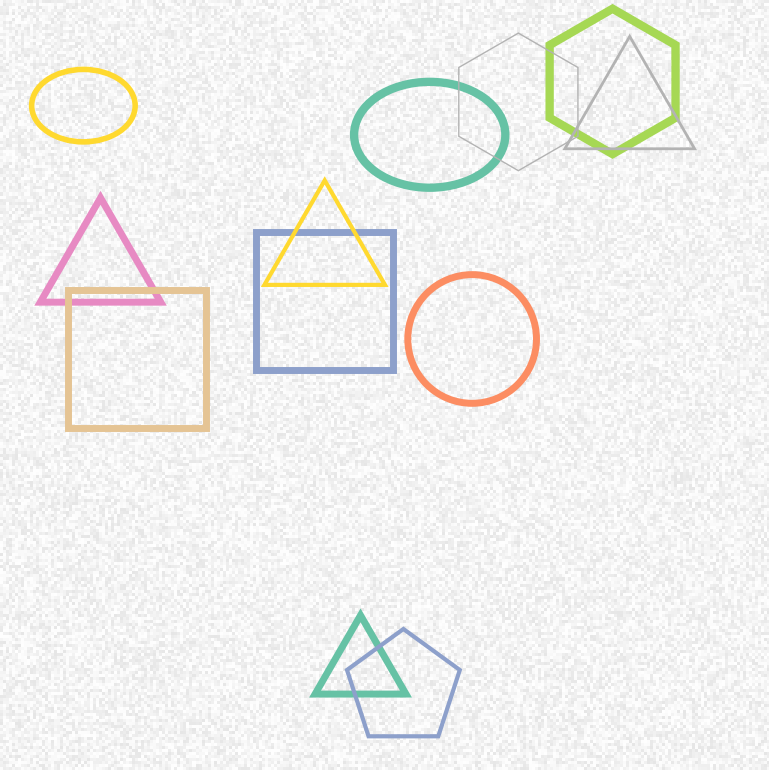[{"shape": "oval", "thickness": 3, "radius": 0.49, "center": [0.558, 0.825]}, {"shape": "triangle", "thickness": 2.5, "radius": 0.34, "center": [0.468, 0.133]}, {"shape": "circle", "thickness": 2.5, "radius": 0.42, "center": [0.613, 0.56]}, {"shape": "square", "thickness": 2.5, "radius": 0.45, "center": [0.422, 0.609]}, {"shape": "pentagon", "thickness": 1.5, "radius": 0.39, "center": [0.524, 0.106]}, {"shape": "triangle", "thickness": 2.5, "radius": 0.45, "center": [0.131, 0.653]}, {"shape": "hexagon", "thickness": 3, "radius": 0.47, "center": [0.796, 0.894]}, {"shape": "oval", "thickness": 2, "radius": 0.34, "center": [0.108, 0.863]}, {"shape": "triangle", "thickness": 1.5, "radius": 0.45, "center": [0.422, 0.675]}, {"shape": "square", "thickness": 2.5, "radius": 0.45, "center": [0.178, 0.534]}, {"shape": "hexagon", "thickness": 0.5, "radius": 0.45, "center": [0.673, 0.868]}, {"shape": "triangle", "thickness": 1, "radius": 0.49, "center": [0.818, 0.855]}]